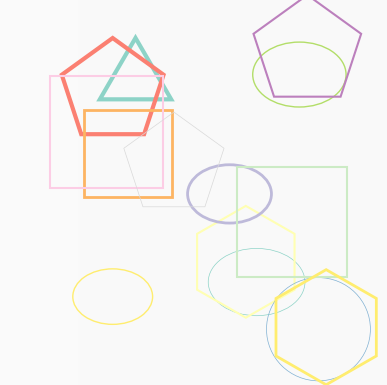[{"shape": "oval", "thickness": 0.5, "radius": 0.62, "center": [0.662, 0.267]}, {"shape": "triangle", "thickness": 3, "radius": 0.53, "center": [0.35, 0.795]}, {"shape": "hexagon", "thickness": 1.5, "radius": 0.73, "center": [0.634, 0.32]}, {"shape": "oval", "thickness": 2, "radius": 0.54, "center": [0.592, 0.496]}, {"shape": "pentagon", "thickness": 3, "radius": 0.69, "center": [0.291, 0.763]}, {"shape": "circle", "thickness": 0.5, "radius": 0.67, "center": [0.822, 0.145]}, {"shape": "square", "thickness": 2, "radius": 0.56, "center": [0.331, 0.6]}, {"shape": "oval", "thickness": 1, "radius": 0.6, "center": [0.773, 0.806]}, {"shape": "square", "thickness": 1.5, "radius": 0.73, "center": [0.275, 0.656]}, {"shape": "pentagon", "thickness": 0.5, "radius": 0.68, "center": [0.449, 0.573]}, {"shape": "pentagon", "thickness": 1.5, "radius": 0.73, "center": [0.793, 0.867]}, {"shape": "square", "thickness": 1.5, "radius": 0.71, "center": [0.754, 0.423]}, {"shape": "oval", "thickness": 1, "radius": 0.51, "center": [0.291, 0.23]}, {"shape": "hexagon", "thickness": 2, "radius": 0.75, "center": [0.842, 0.15]}]